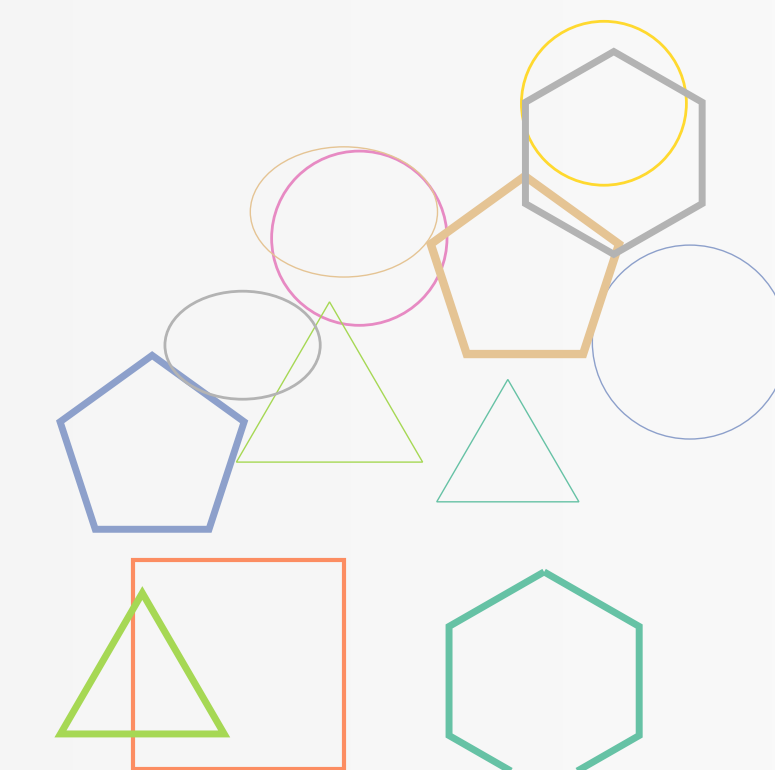[{"shape": "hexagon", "thickness": 2.5, "radius": 0.71, "center": [0.702, 0.116]}, {"shape": "triangle", "thickness": 0.5, "radius": 0.53, "center": [0.655, 0.401]}, {"shape": "square", "thickness": 1.5, "radius": 0.68, "center": [0.308, 0.137]}, {"shape": "pentagon", "thickness": 2.5, "radius": 0.62, "center": [0.196, 0.414]}, {"shape": "circle", "thickness": 0.5, "radius": 0.63, "center": [0.89, 0.556]}, {"shape": "circle", "thickness": 1, "radius": 0.57, "center": [0.464, 0.691]}, {"shape": "triangle", "thickness": 2.5, "radius": 0.61, "center": [0.184, 0.108]}, {"shape": "triangle", "thickness": 0.5, "radius": 0.69, "center": [0.425, 0.469]}, {"shape": "circle", "thickness": 1, "radius": 0.53, "center": [0.779, 0.866]}, {"shape": "pentagon", "thickness": 3, "radius": 0.64, "center": [0.677, 0.644]}, {"shape": "oval", "thickness": 0.5, "radius": 0.6, "center": [0.444, 0.725]}, {"shape": "oval", "thickness": 1, "radius": 0.5, "center": [0.313, 0.552]}, {"shape": "hexagon", "thickness": 2.5, "radius": 0.66, "center": [0.792, 0.801]}]